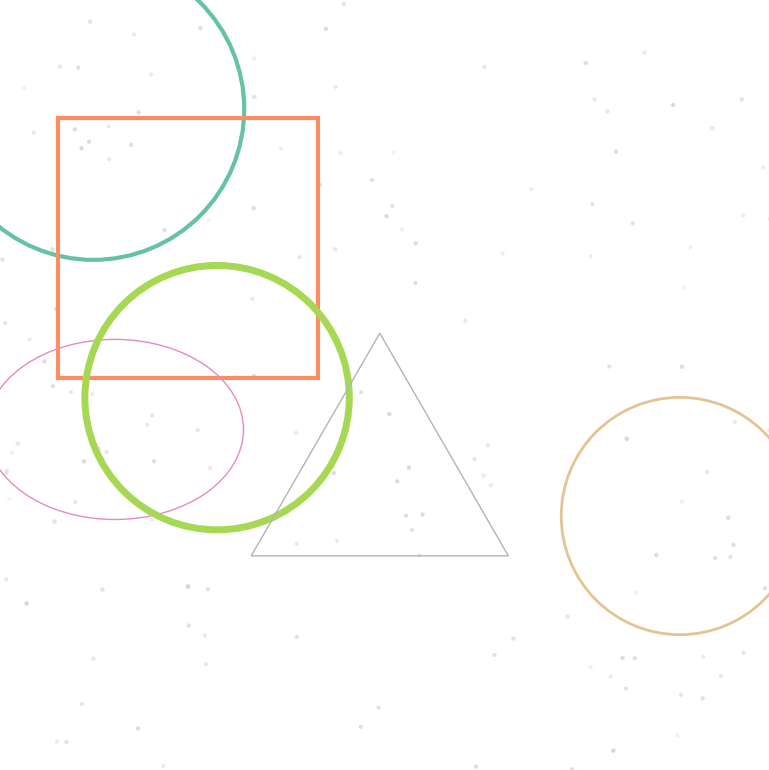[{"shape": "circle", "thickness": 1.5, "radius": 0.98, "center": [0.121, 0.858]}, {"shape": "square", "thickness": 1.5, "radius": 0.84, "center": [0.244, 0.678]}, {"shape": "oval", "thickness": 0.5, "radius": 0.84, "center": [0.149, 0.442]}, {"shape": "circle", "thickness": 2.5, "radius": 0.86, "center": [0.282, 0.484]}, {"shape": "circle", "thickness": 1, "radius": 0.77, "center": [0.883, 0.33]}, {"shape": "triangle", "thickness": 0.5, "radius": 0.96, "center": [0.493, 0.375]}]